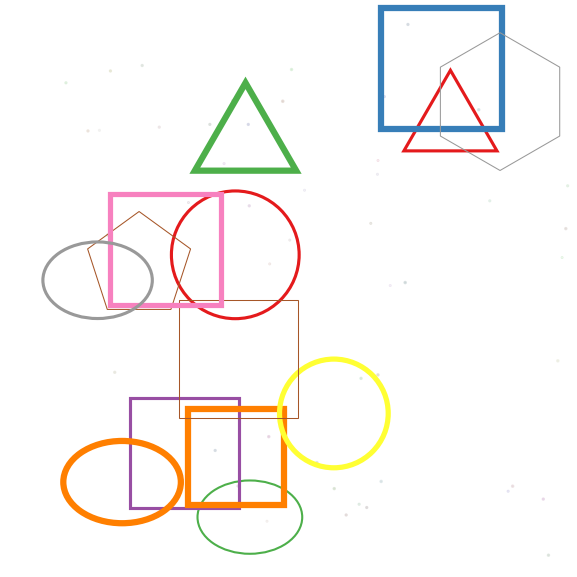[{"shape": "triangle", "thickness": 1.5, "radius": 0.47, "center": [0.78, 0.784]}, {"shape": "circle", "thickness": 1.5, "radius": 0.55, "center": [0.407, 0.558]}, {"shape": "square", "thickness": 3, "radius": 0.52, "center": [0.765, 0.88]}, {"shape": "oval", "thickness": 1, "radius": 0.45, "center": [0.433, 0.104]}, {"shape": "triangle", "thickness": 3, "radius": 0.51, "center": [0.425, 0.754]}, {"shape": "square", "thickness": 1.5, "radius": 0.47, "center": [0.319, 0.215]}, {"shape": "square", "thickness": 3, "radius": 0.41, "center": [0.409, 0.208]}, {"shape": "oval", "thickness": 3, "radius": 0.51, "center": [0.211, 0.164]}, {"shape": "circle", "thickness": 2.5, "radius": 0.47, "center": [0.578, 0.283]}, {"shape": "pentagon", "thickness": 0.5, "radius": 0.47, "center": [0.241, 0.539]}, {"shape": "square", "thickness": 0.5, "radius": 0.51, "center": [0.413, 0.378]}, {"shape": "square", "thickness": 2.5, "radius": 0.48, "center": [0.287, 0.567]}, {"shape": "oval", "thickness": 1.5, "radius": 0.47, "center": [0.169, 0.514]}, {"shape": "hexagon", "thickness": 0.5, "radius": 0.6, "center": [0.866, 0.823]}]